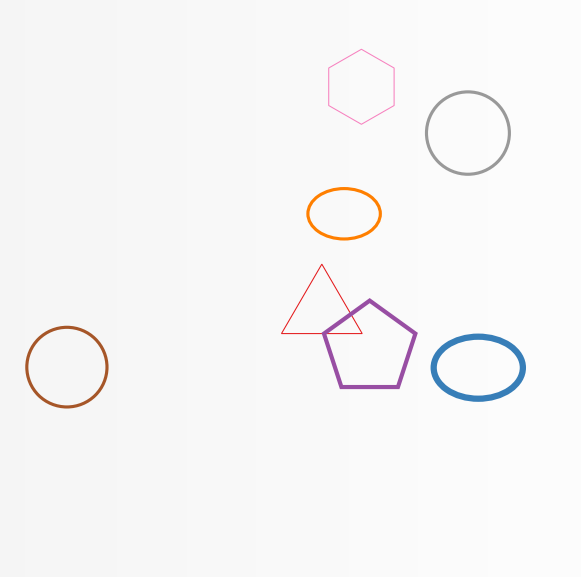[{"shape": "triangle", "thickness": 0.5, "radius": 0.4, "center": [0.554, 0.462]}, {"shape": "oval", "thickness": 3, "radius": 0.38, "center": [0.823, 0.362]}, {"shape": "pentagon", "thickness": 2, "radius": 0.41, "center": [0.636, 0.396]}, {"shape": "oval", "thickness": 1.5, "radius": 0.31, "center": [0.592, 0.629]}, {"shape": "circle", "thickness": 1.5, "radius": 0.34, "center": [0.115, 0.363]}, {"shape": "hexagon", "thickness": 0.5, "radius": 0.32, "center": [0.622, 0.849]}, {"shape": "circle", "thickness": 1.5, "radius": 0.36, "center": [0.805, 0.769]}]